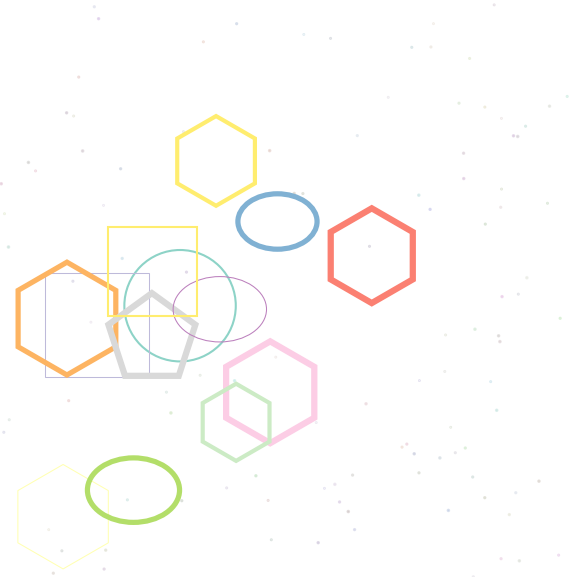[{"shape": "circle", "thickness": 1, "radius": 0.48, "center": [0.312, 0.47]}, {"shape": "hexagon", "thickness": 0.5, "radius": 0.45, "center": [0.109, 0.104]}, {"shape": "square", "thickness": 0.5, "radius": 0.45, "center": [0.168, 0.437]}, {"shape": "hexagon", "thickness": 3, "radius": 0.41, "center": [0.644, 0.556]}, {"shape": "oval", "thickness": 2.5, "radius": 0.34, "center": [0.48, 0.616]}, {"shape": "hexagon", "thickness": 2.5, "radius": 0.49, "center": [0.116, 0.447]}, {"shape": "oval", "thickness": 2.5, "radius": 0.4, "center": [0.231, 0.15]}, {"shape": "hexagon", "thickness": 3, "radius": 0.44, "center": [0.468, 0.32]}, {"shape": "pentagon", "thickness": 3, "radius": 0.4, "center": [0.263, 0.412]}, {"shape": "oval", "thickness": 0.5, "radius": 0.4, "center": [0.381, 0.464]}, {"shape": "hexagon", "thickness": 2, "radius": 0.33, "center": [0.409, 0.268]}, {"shape": "hexagon", "thickness": 2, "radius": 0.39, "center": [0.374, 0.72]}, {"shape": "square", "thickness": 1, "radius": 0.39, "center": [0.264, 0.529]}]